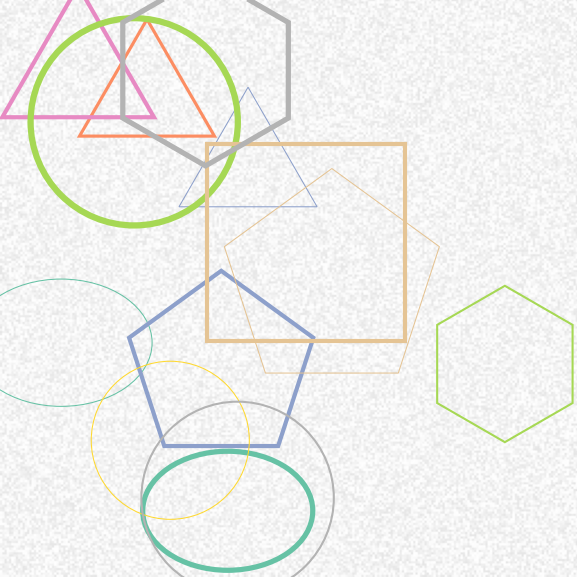[{"shape": "oval", "thickness": 0.5, "radius": 0.79, "center": [0.106, 0.406]}, {"shape": "oval", "thickness": 2.5, "radius": 0.74, "center": [0.394, 0.115]}, {"shape": "triangle", "thickness": 1.5, "radius": 0.67, "center": [0.255, 0.831]}, {"shape": "triangle", "thickness": 0.5, "radius": 0.69, "center": [0.429, 0.71]}, {"shape": "pentagon", "thickness": 2, "radius": 0.84, "center": [0.383, 0.362]}, {"shape": "triangle", "thickness": 2, "radius": 0.76, "center": [0.135, 0.872]}, {"shape": "hexagon", "thickness": 1, "radius": 0.68, "center": [0.874, 0.369]}, {"shape": "circle", "thickness": 3, "radius": 0.9, "center": [0.232, 0.788]}, {"shape": "circle", "thickness": 0.5, "radius": 0.68, "center": [0.295, 0.237]}, {"shape": "pentagon", "thickness": 0.5, "radius": 0.98, "center": [0.575, 0.512]}, {"shape": "square", "thickness": 2, "radius": 0.85, "center": [0.53, 0.579]}, {"shape": "circle", "thickness": 1, "radius": 0.83, "center": [0.411, 0.137]}, {"shape": "hexagon", "thickness": 2.5, "radius": 0.83, "center": [0.356, 0.877]}]